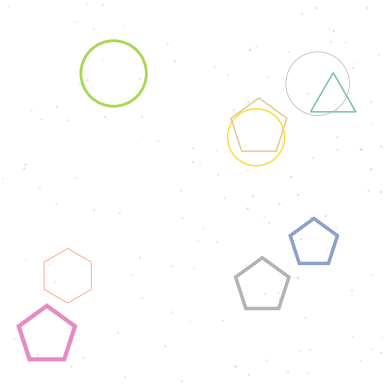[{"shape": "triangle", "thickness": 1, "radius": 0.34, "center": [0.865, 0.743]}, {"shape": "hexagon", "thickness": 0.5, "radius": 0.35, "center": [0.176, 0.284]}, {"shape": "pentagon", "thickness": 2.5, "radius": 0.32, "center": [0.815, 0.368]}, {"shape": "pentagon", "thickness": 3, "radius": 0.38, "center": [0.122, 0.129]}, {"shape": "circle", "thickness": 2, "radius": 0.43, "center": [0.295, 0.809]}, {"shape": "circle", "thickness": 1, "radius": 0.37, "center": [0.665, 0.643]}, {"shape": "pentagon", "thickness": 1, "radius": 0.38, "center": [0.673, 0.669]}, {"shape": "pentagon", "thickness": 2.5, "radius": 0.36, "center": [0.681, 0.258]}, {"shape": "circle", "thickness": 0.5, "radius": 0.41, "center": [0.825, 0.783]}]